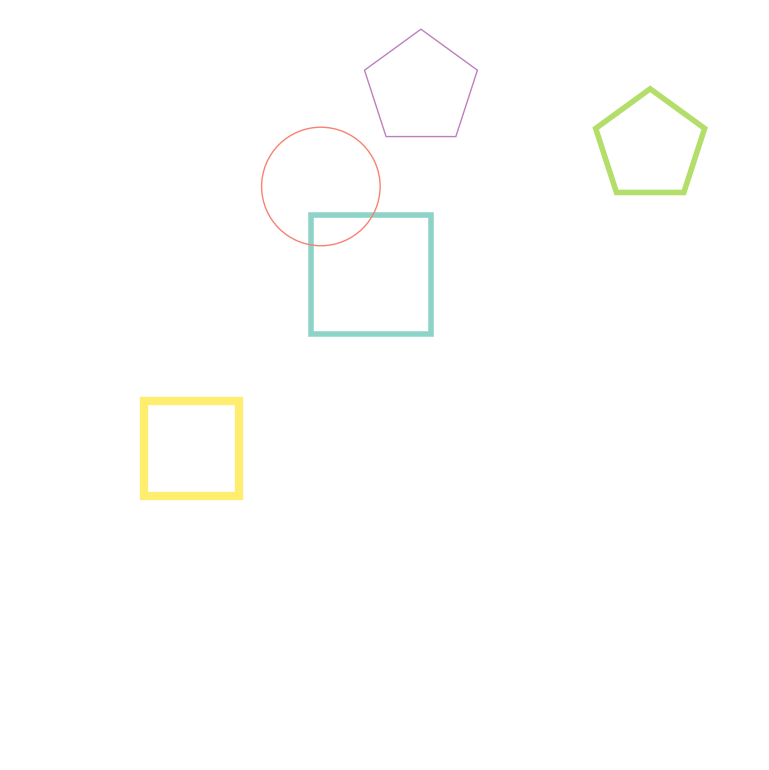[{"shape": "square", "thickness": 2, "radius": 0.39, "center": [0.482, 0.644]}, {"shape": "circle", "thickness": 0.5, "radius": 0.38, "center": [0.417, 0.758]}, {"shape": "pentagon", "thickness": 2, "radius": 0.37, "center": [0.844, 0.81]}, {"shape": "pentagon", "thickness": 0.5, "radius": 0.39, "center": [0.547, 0.885]}, {"shape": "square", "thickness": 3, "radius": 0.31, "center": [0.249, 0.417]}]